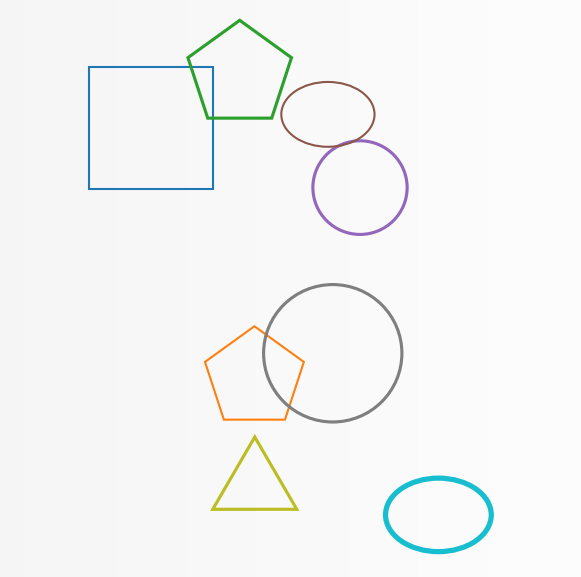[{"shape": "square", "thickness": 1, "radius": 0.53, "center": [0.26, 0.778]}, {"shape": "pentagon", "thickness": 1, "radius": 0.45, "center": [0.438, 0.345]}, {"shape": "pentagon", "thickness": 1.5, "radius": 0.47, "center": [0.412, 0.87]}, {"shape": "circle", "thickness": 1.5, "radius": 0.41, "center": [0.619, 0.674]}, {"shape": "oval", "thickness": 1, "radius": 0.4, "center": [0.564, 0.801]}, {"shape": "circle", "thickness": 1.5, "radius": 0.59, "center": [0.572, 0.387]}, {"shape": "triangle", "thickness": 1.5, "radius": 0.42, "center": [0.438, 0.159]}, {"shape": "oval", "thickness": 2.5, "radius": 0.45, "center": [0.754, 0.108]}]